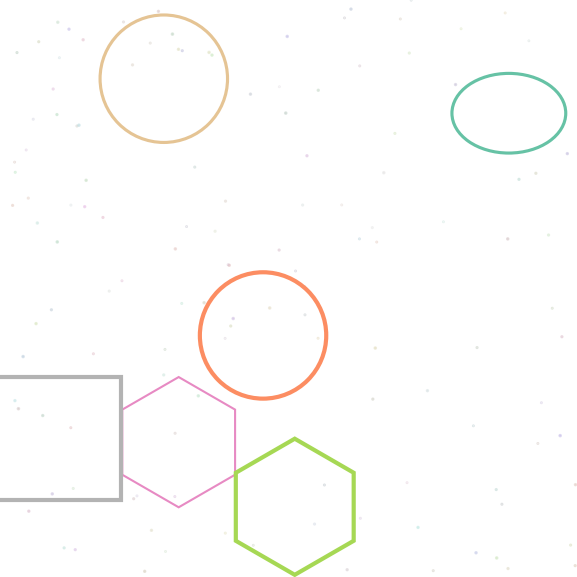[{"shape": "oval", "thickness": 1.5, "radius": 0.49, "center": [0.881, 0.803]}, {"shape": "circle", "thickness": 2, "radius": 0.55, "center": [0.455, 0.418]}, {"shape": "hexagon", "thickness": 1, "radius": 0.56, "center": [0.309, 0.233]}, {"shape": "hexagon", "thickness": 2, "radius": 0.59, "center": [0.51, 0.122]}, {"shape": "circle", "thickness": 1.5, "radius": 0.55, "center": [0.284, 0.863]}, {"shape": "square", "thickness": 2, "radius": 0.54, "center": [0.102, 0.24]}]